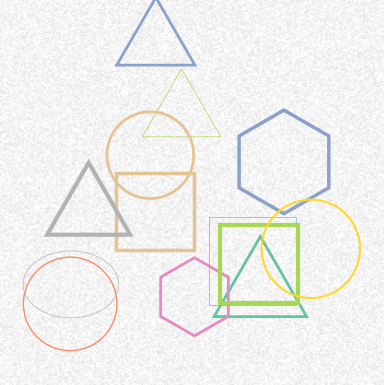[{"shape": "square", "thickness": 0.5, "radius": 0.57, "center": [0.656, 0.322]}, {"shape": "triangle", "thickness": 2, "radius": 0.69, "center": [0.676, 0.247]}, {"shape": "circle", "thickness": 1, "radius": 0.61, "center": [0.182, 0.211]}, {"shape": "hexagon", "thickness": 2.5, "radius": 0.67, "center": [0.738, 0.58]}, {"shape": "triangle", "thickness": 2, "radius": 0.59, "center": [0.405, 0.889]}, {"shape": "hexagon", "thickness": 2, "radius": 0.51, "center": [0.505, 0.229]}, {"shape": "square", "thickness": 3, "radius": 0.51, "center": [0.672, 0.313]}, {"shape": "triangle", "thickness": 0.5, "radius": 0.59, "center": [0.472, 0.703]}, {"shape": "circle", "thickness": 1.5, "radius": 0.64, "center": [0.807, 0.354]}, {"shape": "square", "thickness": 2.5, "radius": 0.5, "center": [0.402, 0.45]}, {"shape": "circle", "thickness": 2, "radius": 0.56, "center": [0.39, 0.597]}, {"shape": "triangle", "thickness": 3, "radius": 0.62, "center": [0.23, 0.453]}, {"shape": "oval", "thickness": 0.5, "radius": 0.62, "center": [0.184, 0.261]}]